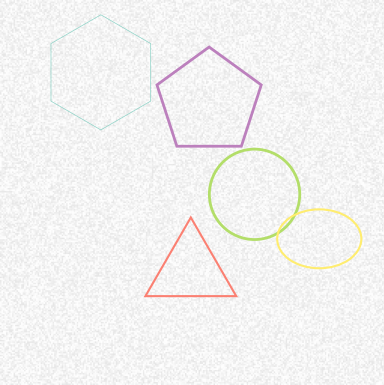[{"shape": "hexagon", "thickness": 0.5, "radius": 0.75, "center": [0.262, 0.812]}, {"shape": "triangle", "thickness": 1.5, "radius": 0.68, "center": [0.496, 0.299]}, {"shape": "circle", "thickness": 2, "radius": 0.59, "center": [0.661, 0.495]}, {"shape": "pentagon", "thickness": 2, "radius": 0.71, "center": [0.543, 0.735]}, {"shape": "oval", "thickness": 1.5, "radius": 0.55, "center": [0.829, 0.38]}]